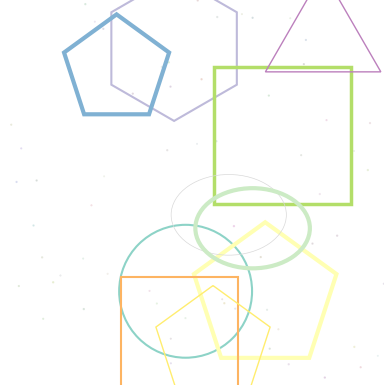[{"shape": "circle", "thickness": 1.5, "radius": 0.86, "center": [0.482, 0.243]}, {"shape": "pentagon", "thickness": 3, "radius": 0.97, "center": [0.689, 0.228]}, {"shape": "hexagon", "thickness": 1.5, "radius": 0.94, "center": [0.452, 0.874]}, {"shape": "pentagon", "thickness": 3, "radius": 0.72, "center": [0.303, 0.819]}, {"shape": "square", "thickness": 1.5, "radius": 0.76, "center": [0.467, 0.128]}, {"shape": "square", "thickness": 2.5, "radius": 0.89, "center": [0.735, 0.647]}, {"shape": "oval", "thickness": 0.5, "radius": 0.75, "center": [0.594, 0.442]}, {"shape": "triangle", "thickness": 1, "radius": 0.87, "center": [0.839, 0.9]}, {"shape": "oval", "thickness": 3, "radius": 0.74, "center": [0.656, 0.407]}, {"shape": "pentagon", "thickness": 1, "radius": 0.78, "center": [0.553, 0.102]}]